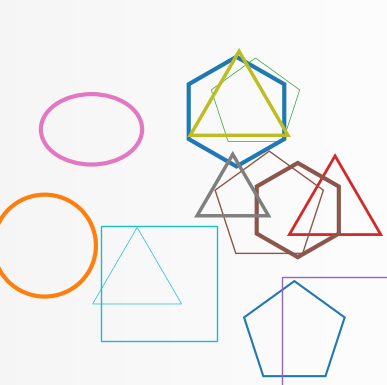[{"shape": "pentagon", "thickness": 1.5, "radius": 0.68, "center": [0.76, 0.133]}, {"shape": "hexagon", "thickness": 3, "radius": 0.71, "center": [0.61, 0.71]}, {"shape": "circle", "thickness": 3, "radius": 0.66, "center": [0.115, 0.362]}, {"shape": "pentagon", "thickness": 0.5, "radius": 0.6, "center": [0.659, 0.729]}, {"shape": "triangle", "thickness": 2, "radius": 0.68, "center": [0.865, 0.459]}, {"shape": "square", "thickness": 1, "radius": 0.73, "center": [0.873, 0.136]}, {"shape": "pentagon", "thickness": 1, "radius": 0.73, "center": [0.695, 0.461]}, {"shape": "hexagon", "thickness": 3, "radius": 0.61, "center": [0.768, 0.454]}, {"shape": "oval", "thickness": 3, "radius": 0.65, "center": [0.236, 0.664]}, {"shape": "triangle", "thickness": 2.5, "radius": 0.53, "center": [0.601, 0.493]}, {"shape": "triangle", "thickness": 2.5, "radius": 0.73, "center": [0.617, 0.721]}, {"shape": "triangle", "thickness": 0.5, "radius": 0.66, "center": [0.354, 0.277]}, {"shape": "square", "thickness": 1, "radius": 0.75, "center": [0.411, 0.263]}]